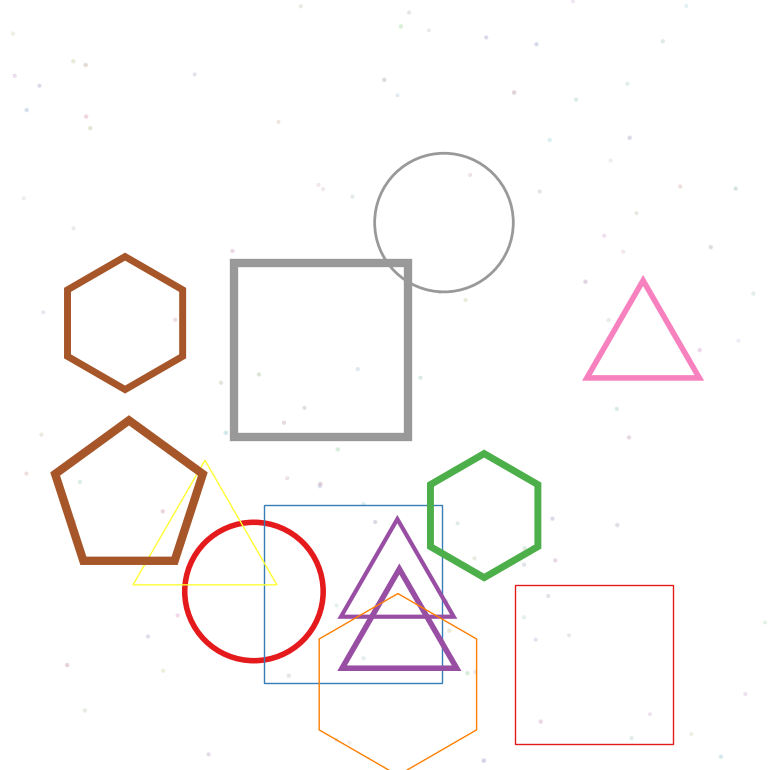[{"shape": "circle", "thickness": 2, "radius": 0.45, "center": [0.33, 0.232]}, {"shape": "square", "thickness": 0.5, "radius": 0.52, "center": [0.771, 0.137]}, {"shape": "square", "thickness": 0.5, "radius": 0.58, "center": [0.458, 0.228]}, {"shape": "hexagon", "thickness": 2.5, "radius": 0.4, "center": [0.629, 0.33]}, {"shape": "triangle", "thickness": 2, "radius": 0.43, "center": [0.519, 0.175]}, {"shape": "triangle", "thickness": 1.5, "radius": 0.42, "center": [0.516, 0.241]}, {"shape": "hexagon", "thickness": 0.5, "radius": 0.59, "center": [0.517, 0.111]}, {"shape": "triangle", "thickness": 0.5, "radius": 0.54, "center": [0.266, 0.294]}, {"shape": "pentagon", "thickness": 3, "radius": 0.5, "center": [0.168, 0.353]}, {"shape": "hexagon", "thickness": 2.5, "radius": 0.43, "center": [0.162, 0.58]}, {"shape": "triangle", "thickness": 2, "radius": 0.42, "center": [0.835, 0.551]}, {"shape": "square", "thickness": 3, "radius": 0.57, "center": [0.417, 0.546]}, {"shape": "circle", "thickness": 1, "radius": 0.45, "center": [0.577, 0.711]}]